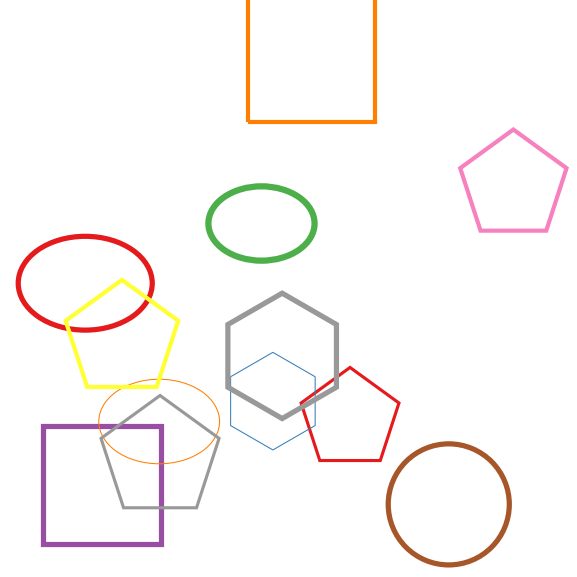[{"shape": "oval", "thickness": 2.5, "radius": 0.58, "center": [0.148, 0.509]}, {"shape": "pentagon", "thickness": 1.5, "radius": 0.45, "center": [0.606, 0.274]}, {"shape": "hexagon", "thickness": 0.5, "radius": 0.42, "center": [0.473, 0.305]}, {"shape": "oval", "thickness": 3, "radius": 0.46, "center": [0.453, 0.612]}, {"shape": "square", "thickness": 2.5, "radius": 0.51, "center": [0.176, 0.159]}, {"shape": "square", "thickness": 2, "radius": 0.55, "center": [0.54, 0.898]}, {"shape": "oval", "thickness": 0.5, "radius": 0.52, "center": [0.276, 0.269]}, {"shape": "pentagon", "thickness": 2, "radius": 0.51, "center": [0.211, 0.412]}, {"shape": "circle", "thickness": 2.5, "radius": 0.52, "center": [0.777, 0.126]}, {"shape": "pentagon", "thickness": 2, "radius": 0.48, "center": [0.889, 0.678]}, {"shape": "pentagon", "thickness": 1.5, "radius": 0.54, "center": [0.277, 0.207]}, {"shape": "hexagon", "thickness": 2.5, "radius": 0.54, "center": [0.489, 0.383]}]